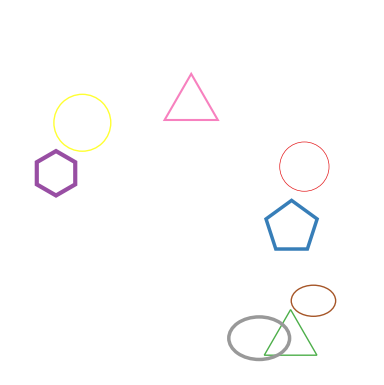[{"shape": "circle", "thickness": 0.5, "radius": 0.32, "center": [0.791, 0.567]}, {"shape": "pentagon", "thickness": 2.5, "radius": 0.35, "center": [0.757, 0.41]}, {"shape": "triangle", "thickness": 1, "radius": 0.39, "center": [0.755, 0.117]}, {"shape": "hexagon", "thickness": 3, "radius": 0.29, "center": [0.145, 0.55]}, {"shape": "circle", "thickness": 1, "radius": 0.37, "center": [0.214, 0.681]}, {"shape": "oval", "thickness": 1, "radius": 0.29, "center": [0.814, 0.219]}, {"shape": "triangle", "thickness": 1.5, "radius": 0.4, "center": [0.497, 0.728]}, {"shape": "oval", "thickness": 2.5, "radius": 0.39, "center": [0.673, 0.122]}]